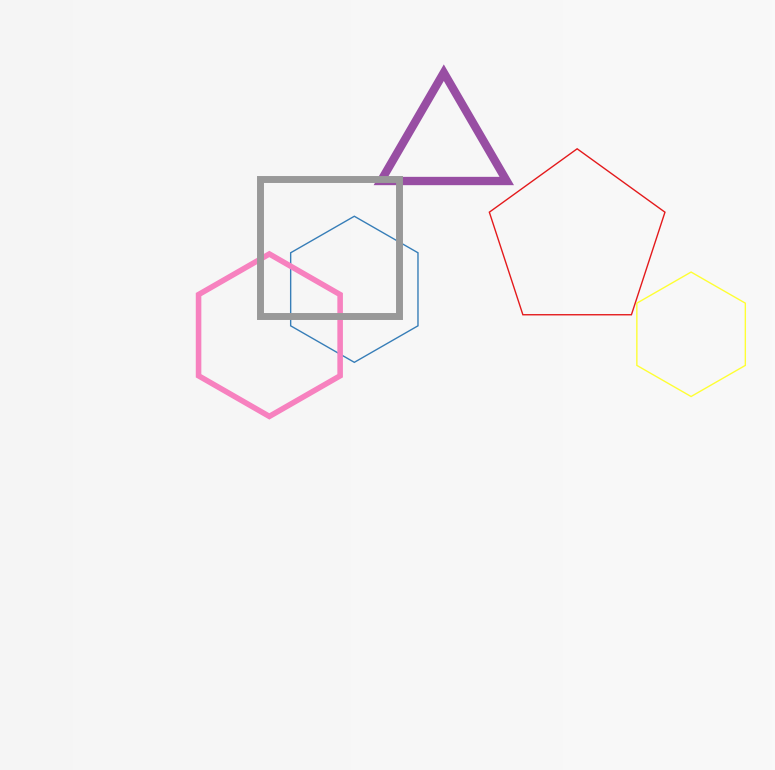[{"shape": "pentagon", "thickness": 0.5, "radius": 0.6, "center": [0.745, 0.688]}, {"shape": "hexagon", "thickness": 0.5, "radius": 0.47, "center": [0.457, 0.624]}, {"shape": "triangle", "thickness": 3, "radius": 0.47, "center": [0.573, 0.812]}, {"shape": "hexagon", "thickness": 0.5, "radius": 0.4, "center": [0.892, 0.566]}, {"shape": "hexagon", "thickness": 2, "radius": 0.53, "center": [0.348, 0.565]}, {"shape": "square", "thickness": 2.5, "radius": 0.45, "center": [0.425, 0.679]}]